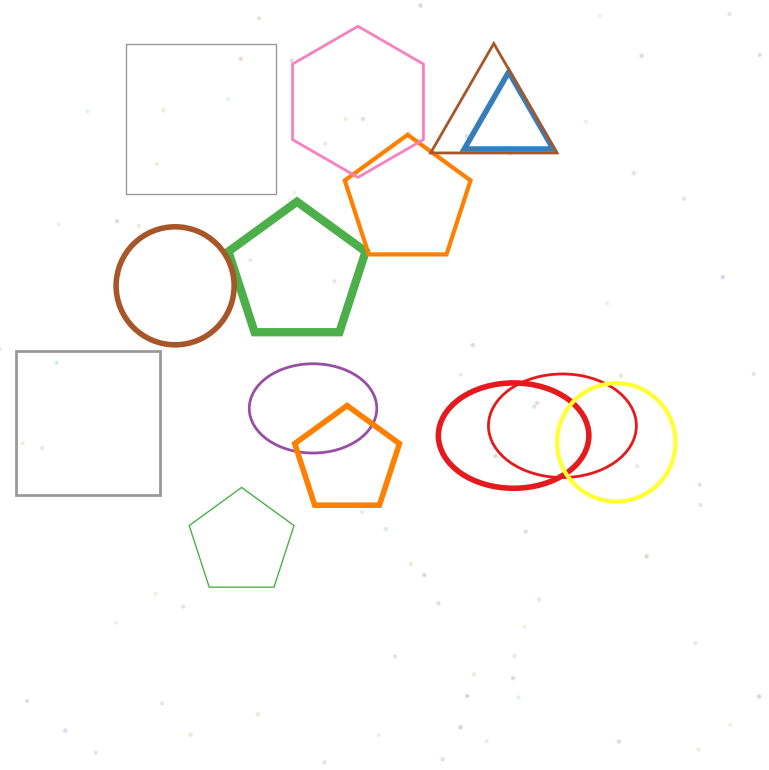[{"shape": "oval", "thickness": 2, "radius": 0.49, "center": [0.667, 0.434]}, {"shape": "oval", "thickness": 1, "radius": 0.48, "center": [0.73, 0.447]}, {"shape": "triangle", "thickness": 2, "radius": 0.33, "center": [0.661, 0.84]}, {"shape": "pentagon", "thickness": 0.5, "radius": 0.36, "center": [0.314, 0.295]}, {"shape": "pentagon", "thickness": 3, "radius": 0.47, "center": [0.386, 0.644]}, {"shape": "oval", "thickness": 1, "radius": 0.41, "center": [0.407, 0.47]}, {"shape": "pentagon", "thickness": 1.5, "radius": 0.43, "center": [0.529, 0.739]}, {"shape": "pentagon", "thickness": 2, "radius": 0.36, "center": [0.451, 0.402]}, {"shape": "circle", "thickness": 1.5, "radius": 0.38, "center": [0.8, 0.425]}, {"shape": "triangle", "thickness": 1, "radius": 0.47, "center": [0.641, 0.849]}, {"shape": "circle", "thickness": 2, "radius": 0.38, "center": [0.227, 0.629]}, {"shape": "hexagon", "thickness": 1, "radius": 0.49, "center": [0.465, 0.868]}, {"shape": "square", "thickness": 0.5, "radius": 0.48, "center": [0.261, 0.845]}, {"shape": "square", "thickness": 1, "radius": 0.47, "center": [0.114, 0.451]}]